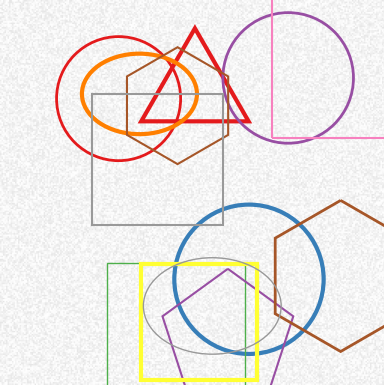[{"shape": "circle", "thickness": 2, "radius": 0.81, "center": [0.308, 0.744]}, {"shape": "triangle", "thickness": 3, "radius": 0.8, "center": [0.506, 0.765]}, {"shape": "circle", "thickness": 3, "radius": 0.97, "center": [0.647, 0.275]}, {"shape": "square", "thickness": 1, "radius": 0.89, "center": [0.458, 0.138]}, {"shape": "circle", "thickness": 2, "radius": 0.85, "center": [0.748, 0.798]}, {"shape": "pentagon", "thickness": 1.5, "radius": 0.89, "center": [0.592, 0.123]}, {"shape": "oval", "thickness": 3, "radius": 0.75, "center": [0.362, 0.756]}, {"shape": "square", "thickness": 3, "radius": 0.75, "center": [0.516, 0.165]}, {"shape": "hexagon", "thickness": 2, "radius": 0.98, "center": [0.885, 0.283]}, {"shape": "hexagon", "thickness": 1.5, "radius": 0.76, "center": [0.461, 0.726]}, {"shape": "square", "thickness": 1.5, "radius": 0.9, "center": [0.886, 0.823]}, {"shape": "square", "thickness": 1.5, "radius": 0.85, "center": [0.409, 0.585]}, {"shape": "oval", "thickness": 1, "radius": 0.89, "center": [0.551, 0.205]}]